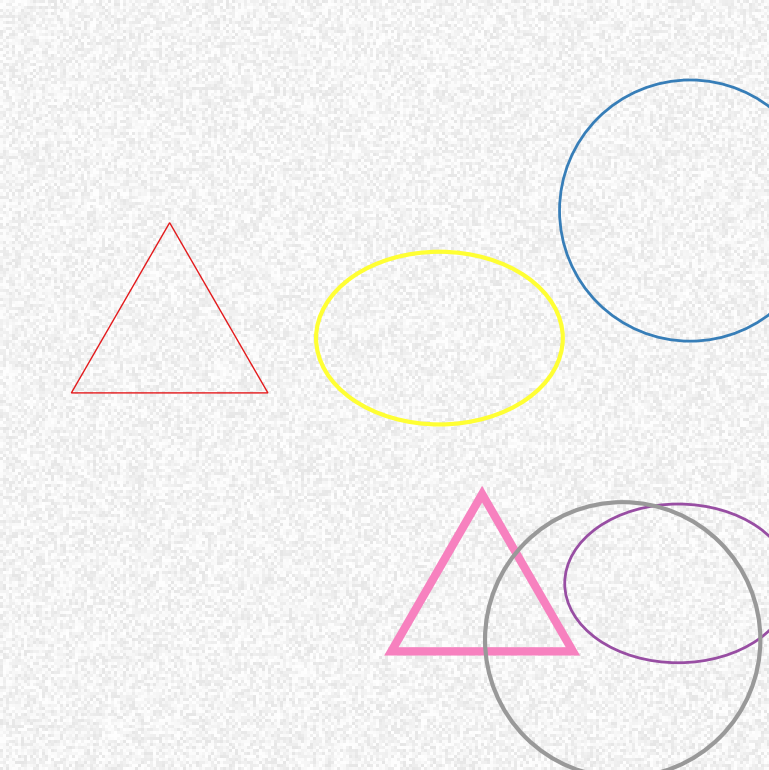[{"shape": "triangle", "thickness": 0.5, "radius": 0.74, "center": [0.22, 0.563]}, {"shape": "circle", "thickness": 1, "radius": 0.85, "center": [0.896, 0.727]}, {"shape": "oval", "thickness": 1, "radius": 0.74, "center": [0.881, 0.242]}, {"shape": "oval", "thickness": 1.5, "radius": 0.8, "center": [0.571, 0.561]}, {"shape": "triangle", "thickness": 3, "radius": 0.68, "center": [0.626, 0.222]}, {"shape": "circle", "thickness": 1.5, "radius": 0.89, "center": [0.809, 0.169]}]